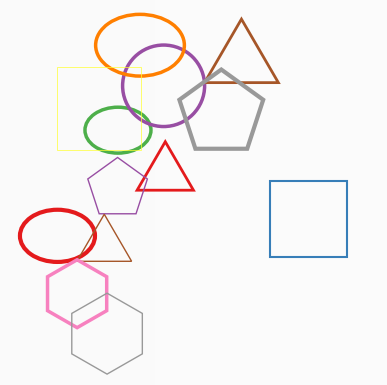[{"shape": "triangle", "thickness": 2, "radius": 0.42, "center": [0.427, 0.548]}, {"shape": "oval", "thickness": 3, "radius": 0.48, "center": [0.148, 0.387]}, {"shape": "square", "thickness": 1.5, "radius": 0.49, "center": [0.796, 0.431]}, {"shape": "oval", "thickness": 2.5, "radius": 0.43, "center": [0.304, 0.662]}, {"shape": "circle", "thickness": 2.5, "radius": 0.53, "center": [0.422, 0.777]}, {"shape": "pentagon", "thickness": 1, "radius": 0.4, "center": [0.303, 0.51]}, {"shape": "oval", "thickness": 2.5, "radius": 0.57, "center": [0.361, 0.883]}, {"shape": "square", "thickness": 0.5, "radius": 0.54, "center": [0.255, 0.718]}, {"shape": "triangle", "thickness": 2, "radius": 0.55, "center": [0.623, 0.84]}, {"shape": "triangle", "thickness": 1, "radius": 0.41, "center": [0.269, 0.362]}, {"shape": "hexagon", "thickness": 2.5, "radius": 0.44, "center": [0.199, 0.237]}, {"shape": "pentagon", "thickness": 3, "radius": 0.57, "center": [0.571, 0.706]}, {"shape": "hexagon", "thickness": 1, "radius": 0.53, "center": [0.276, 0.133]}]